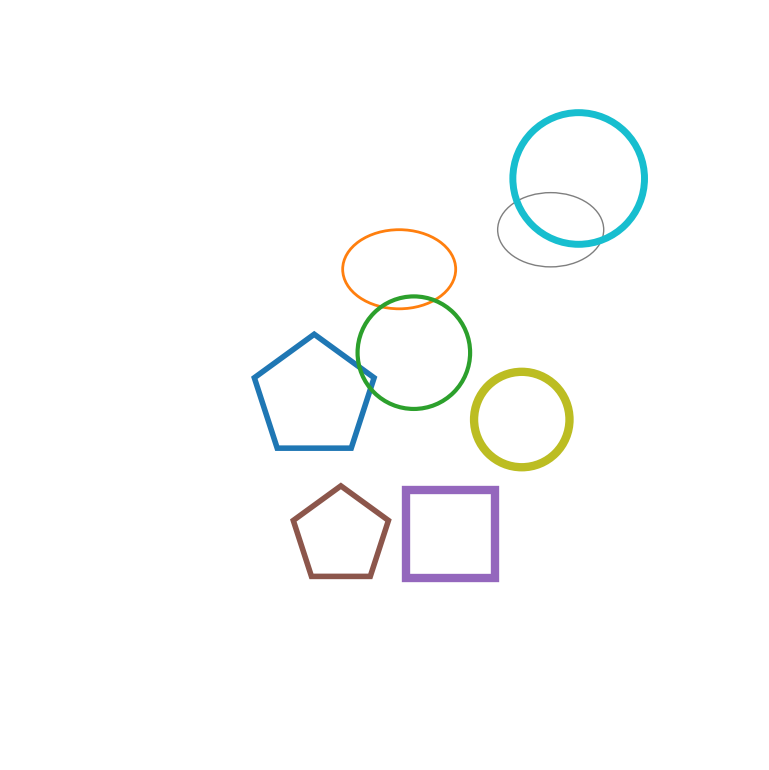[{"shape": "pentagon", "thickness": 2, "radius": 0.41, "center": [0.408, 0.484]}, {"shape": "oval", "thickness": 1, "radius": 0.37, "center": [0.518, 0.65]}, {"shape": "circle", "thickness": 1.5, "radius": 0.37, "center": [0.537, 0.542]}, {"shape": "square", "thickness": 3, "radius": 0.29, "center": [0.585, 0.306]}, {"shape": "pentagon", "thickness": 2, "radius": 0.32, "center": [0.443, 0.304]}, {"shape": "oval", "thickness": 0.5, "radius": 0.34, "center": [0.715, 0.702]}, {"shape": "circle", "thickness": 3, "radius": 0.31, "center": [0.678, 0.455]}, {"shape": "circle", "thickness": 2.5, "radius": 0.43, "center": [0.752, 0.768]}]